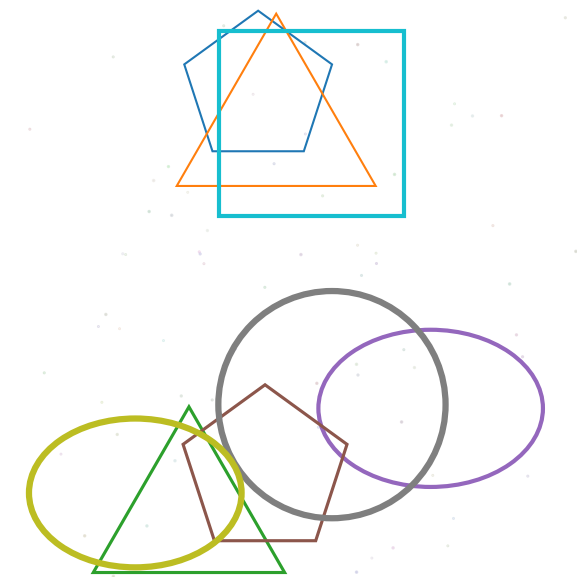[{"shape": "pentagon", "thickness": 1, "radius": 0.67, "center": [0.447, 0.846]}, {"shape": "triangle", "thickness": 1, "radius": 0.99, "center": [0.478, 0.777]}, {"shape": "triangle", "thickness": 1.5, "radius": 0.96, "center": [0.327, 0.103]}, {"shape": "oval", "thickness": 2, "radius": 0.97, "center": [0.746, 0.292]}, {"shape": "pentagon", "thickness": 1.5, "radius": 0.75, "center": [0.459, 0.184]}, {"shape": "circle", "thickness": 3, "radius": 0.98, "center": [0.575, 0.298]}, {"shape": "oval", "thickness": 3, "radius": 0.92, "center": [0.234, 0.146]}, {"shape": "square", "thickness": 2, "radius": 0.8, "center": [0.539, 0.786]}]